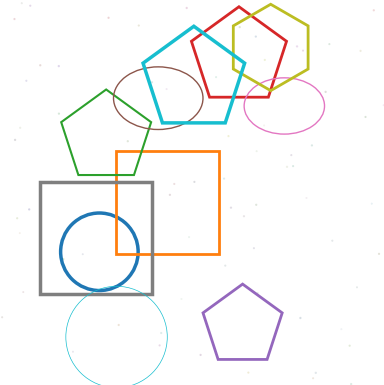[{"shape": "circle", "thickness": 2.5, "radius": 0.5, "center": [0.258, 0.346]}, {"shape": "square", "thickness": 2, "radius": 0.67, "center": [0.434, 0.474]}, {"shape": "pentagon", "thickness": 1.5, "radius": 0.61, "center": [0.276, 0.645]}, {"shape": "pentagon", "thickness": 2, "radius": 0.65, "center": [0.621, 0.853]}, {"shape": "pentagon", "thickness": 2, "radius": 0.54, "center": [0.63, 0.154]}, {"shape": "oval", "thickness": 1, "radius": 0.58, "center": [0.411, 0.745]}, {"shape": "oval", "thickness": 1, "radius": 0.52, "center": [0.739, 0.725]}, {"shape": "square", "thickness": 2.5, "radius": 0.73, "center": [0.249, 0.381]}, {"shape": "hexagon", "thickness": 2, "radius": 0.56, "center": [0.703, 0.877]}, {"shape": "pentagon", "thickness": 2.5, "radius": 0.69, "center": [0.503, 0.793]}, {"shape": "circle", "thickness": 0.5, "radius": 0.66, "center": [0.303, 0.125]}]